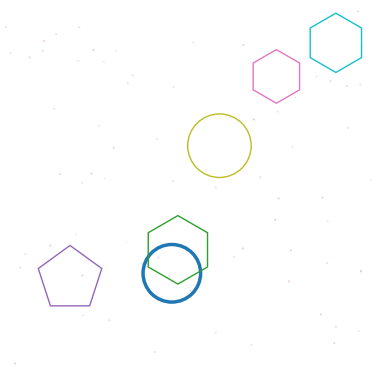[{"shape": "circle", "thickness": 2.5, "radius": 0.37, "center": [0.446, 0.29]}, {"shape": "hexagon", "thickness": 1, "radius": 0.44, "center": [0.462, 0.351]}, {"shape": "pentagon", "thickness": 1, "radius": 0.43, "center": [0.182, 0.276]}, {"shape": "hexagon", "thickness": 1, "radius": 0.35, "center": [0.718, 0.802]}, {"shape": "circle", "thickness": 1, "radius": 0.41, "center": [0.57, 0.622]}, {"shape": "hexagon", "thickness": 1, "radius": 0.38, "center": [0.872, 0.889]}]